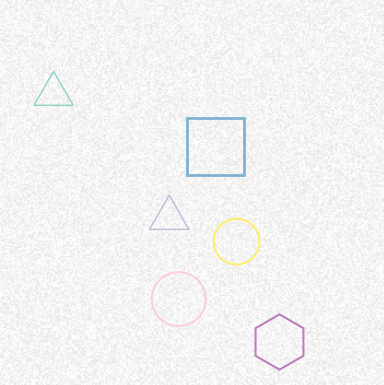[{"shape": "triangle", "thickness": 1, "radius": 0.29, "center": [0.139, 0.756]}, {"shape": "triangle", "thickness": 1, "radius": 0.3, "center": [0.44, 0.434]}, {"shape": "square", "thickness": 2, "radius": 0.37, "center": [0.559, 0.62]}, {"shape": "circle", "thickness": 1.5, "radius": 0.35, "center": [0.464, 0.223]}, {"shape": "hexagon", "thickness": 1.5, "radius": 0.36, "center": [0.726, 0.112]}, {"shape": "circle", "thickness": 1.5, "radius": 0.3, "center": [0.614, 0.372]}]